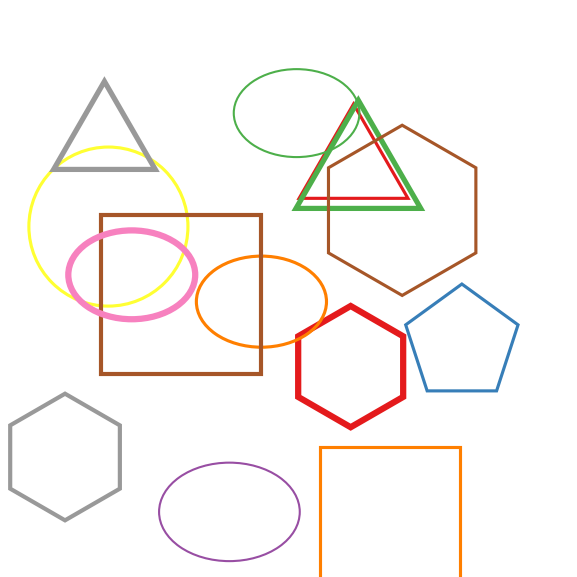[{"shape": "triangle", "thickness": 1.5, "radius": 0.54, "center": [0.612, 0.71]}, {"shape": "hexagon", "thickness": 3, "radius": 0.52, "center": [0.607, 0.364]}, {"shape": "pentagon", "thickness": 1.5, "radius": 0.51, "center": [0.8, 0.405]}, {"shape": "triangle", "thickness": 2.5, "radius": 0.62, "center": [0.621, 0.701]}, {"shape": "oval", "thickness": 1, "radius": 0.54, "center": [0.514, 0.803]}, {"shape": "oval", "thickness": 1, "radius": 0.61, "center": [0.397, 0.113]}, {"shape": "oval", "thickness": 1.5, "radius": 0.56, "center": [0.453, 0.477]}, {"shape": "square", "thickness": 1.5, "radius": 0.6, "center": [0.675, 0.104]}, {"shape": "circle", "thickness": 1.5, "radius": 0.69, "center": [0.188, 0.607]}, {"shape": "hexagon", "thickness": 1.5, "radius": 0.74, "center": [0.696, 0.635]}, {"shape": "square", "thickness": 2, "radius": 0.69, "center": [0.314, 0.489]}, {"shape": "oval", "thickness": 3, "radius": 0.55, "center": [0.228, 0.523]}, {"shape": "triangle", "thickness": 2.5, "radius": 0.51, "center": [0.181, 0.757]}, {"shape": "hexagon", "thickness": 2, "radius": 0.55, "center": [0.113, 0.208]}]